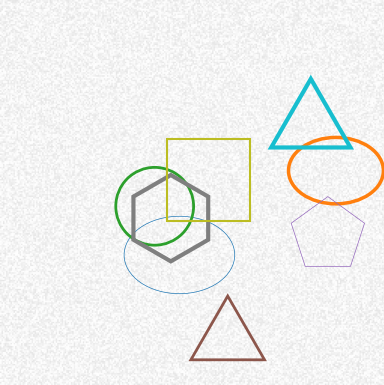[{"shape": "oval", "thickness": 0.5, "radius": 0.72, "center": [0.466, 0.338]}, {"shape": "oval", "thickness": 2.5, "radius": 0.62, "center": [0.873, 0.557]}, {"shape": "circle", "thickness": 2, "radius": 0.51, "center": [0.402, 0.464]}, {"shape": "pentagon", "thickness": 0.5, "radius": 0.5, "center": [0.852, 0.389]}, {"shape": "triangle", "thickness": 2, "radius": 0.55, "center": [0.591, 0.121]}, {"shape": "hexagon", "thickness": 3, "radius": 0.56, "center": [0.444, 0.433]}, {"shape": "square", "thickness": 1.5, "radius": 0.54, "center": [0.541, 0.532]}, {"shape": "triangle", "thickness": 3, "radius": 0.59, "center": [0.807, 0.676]}]